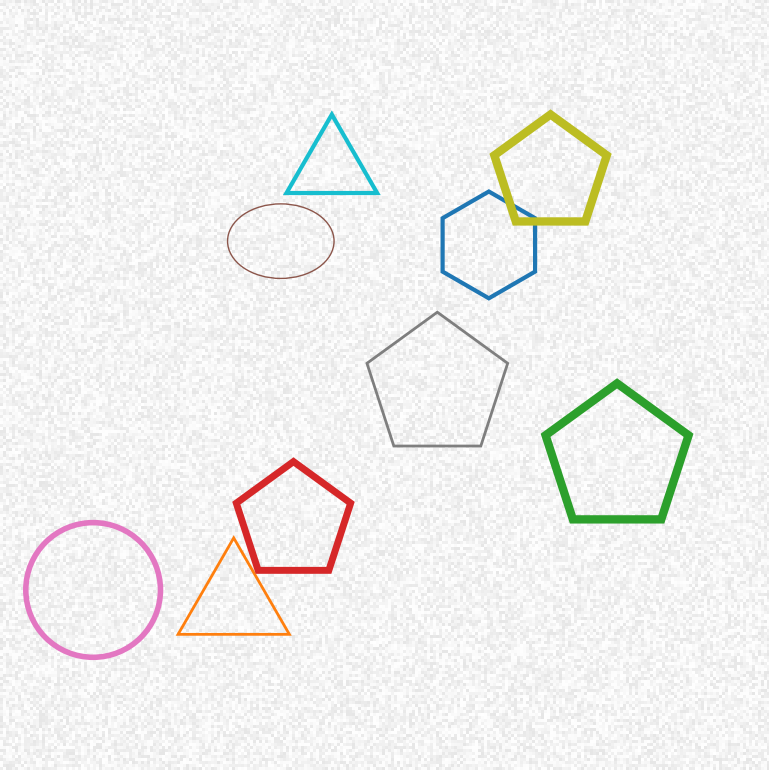[{"shape": "hexagon", "thickness": 1.5, "radius": 0.35, "center": [0.635, 0.682]}, {"shape": "triangle", "thickness": 1, "radius": 0.42, "center": [0.304, 0.218]}, {"shape": "pentagon", "thickness": 3, "radius": 0.49, "center": [0.801, 0.404]}, {"shape": "pentagon", "thickness": 2.5, "radius": 0.39, "center": [0.381, 0.322]}, {"shape": "oval", "thickness": 0.5, "radius": 0.35, "center": [0.365, 0.687]}, {"shape": "circle", "thickness": 2, "radius": 0.44, "center": [0.121, 0.234]}, {"shape": "pentagon", "thickness": 1, "radius": 0.48, "center": [0.568, 0.498]}, {"shape": "pentagon", "thickness": 3, "radius": 0.38, "center": [0.715, 0.775]}, {"shape": "triangle", "thickness": 1.5, "radius": 0.34, "center": [0.431, 0.783]}]